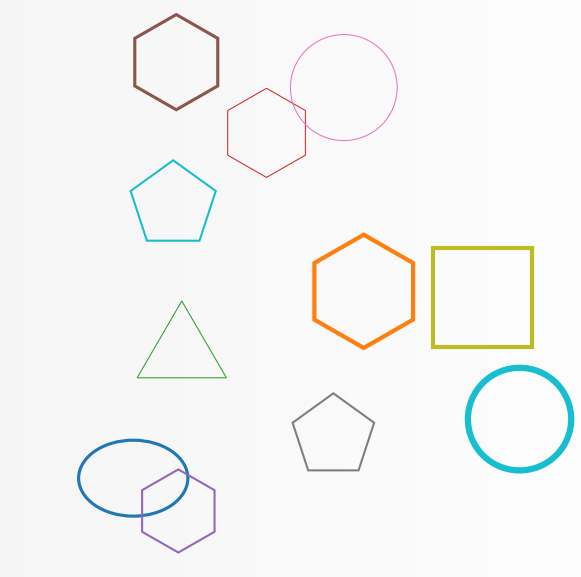[{"shape": "oval", "thickness": 1.5, "radius": 0.47, "center": [0.229, 0.171]}, {"shape": "hexagon", "thickness": 2, "radius": 0.49, "center": [0.626, 0.495]}, {"shape": "triangle", "thickness": 0.5, "radius": 0.44, "center": [0.313, 0.389]}, {"shape": "hexagon", "thickness": 0.5, "radius": 0.39, "center": [0.459, 0.769]}, {"shape": "hexagon", "thickness": 1, "radius": 0.36, "center": [0.307, 0.114]}, {"shape": "hexagon", "thickness": 1.5, "radius": 0.41, "center": [0.303, 0.892]}, {"shape": "circle", "thickness": 0.5, "radius": 0.46, "center": [0.591, 0.847]}, {"shape": "pentagon", "thickness": 1, "radius": 0.37, "center": [0.574, 0.244]}, {"shape": "square", "thickness": 2, "radius": 0.43, "center": [0.83, 0.484]}, {"shape": "circle", "thickness": 3, "radius": 0.44, "center": [0.894, 0.273]}, {"shape": "pentagon", "thickness": 1, "radius": 0.38, "center": [0.298, 0.645]}]